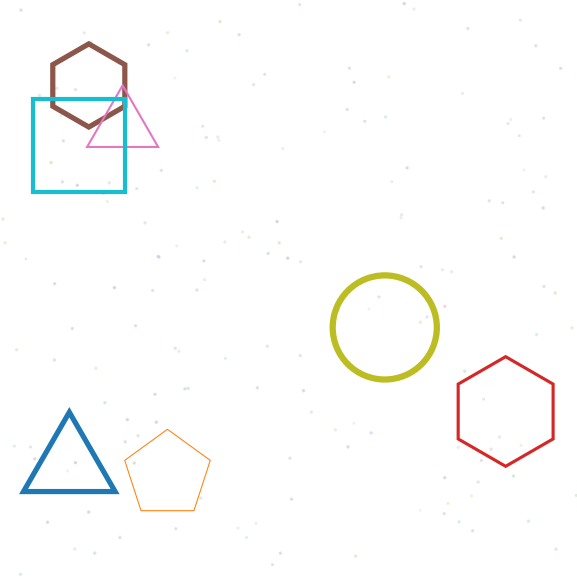[{"shape": "triangle", "thickness": 2.5, "radius": 0.46, "center": [0.12, 0.194]}, {"shape": "pentagon", "thickness": 0.5, "radius": 0.39, "center": [0.29, 0.178]}, {"shape": "hexagon", "thickness": 1.5, "radius": 0.47, "center": [0.876, 0.287]}, {"shape": "hexagon", "thickness": 2.5, "radius": 0.36, "center": [0.154, 0.851]}, {"shape": "triangle", "thickness": 1, "radius": 0.36, "center": [0.212, 0.78]}, {"shape": "circle", "thickness": 3, "radius": 0.45, "center": [0.666, 0.432]}, {"shape": "square", "thickness": 2, "radius": 0.4, "center": [0.137, 0.747]}]